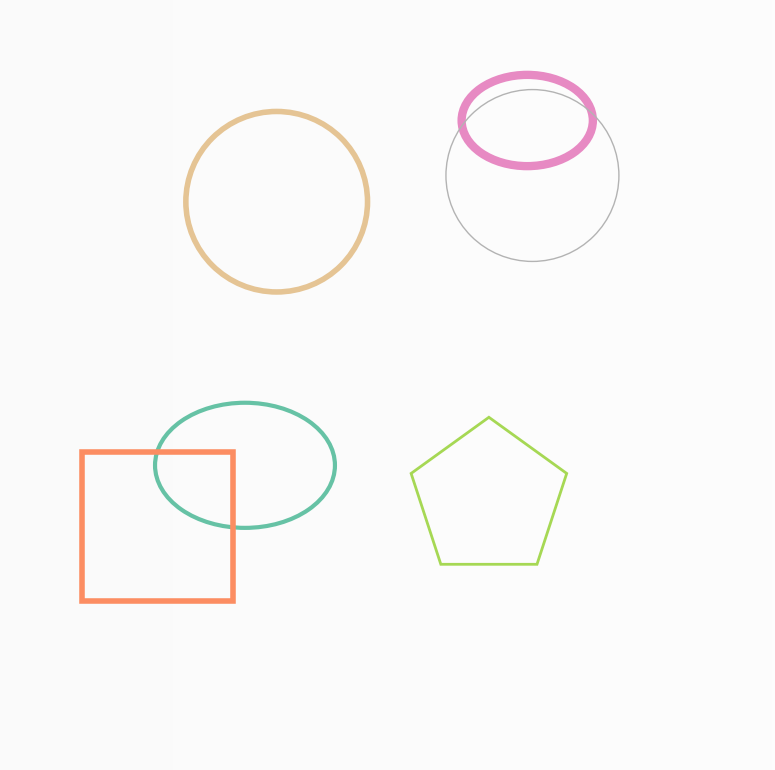[{"shape": "oval", "thickness": 1.5, "radius": 0.58, "center": [0.316, 0.396]}, {"shape": "square", "thickness": 2, "radius": 0.49, "center": [0.203, 0.316]}, {"shape": "oval", "thickness": 3, "radius": 0.42, "center": [0.68, 0.844]}, {"shape": "pentagon", "thickness": 1, "radius": 0.53, "center": [0.631, 0.353]}, {"shape": "circle", "thickness": 2, "radius": 0.59, "center": [0.357, 0.738]}, {"shape": "circle", "thickness": 0.5, "radius": 0.56, "center": [0.687, 0.772]}]